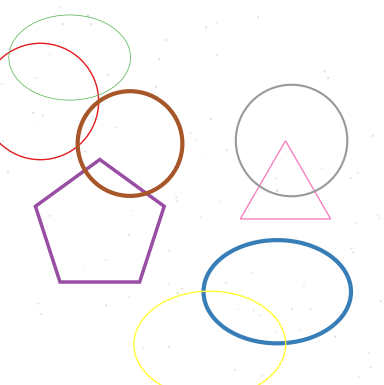[{"shape": "circle", "thickness": 1, "radius": 0.76, "center": [0.105, 0.736]}, {"shape": "oval", "thickness": 3, "radius": 0.96, "center": [0.72, 0.242]}, {"shape": "oval", "thickness": 0.5, "radius": 0.79, "center": [0.181, 0.851]}, {"shape": "pentagon", "thickness": 2.5, "radius": 0.88, "center": [0.259, 0.41]}, {"shape": "oval", "thickness": 1, "radius": 0.99, "center": [0.545, 0.106]}, {"shape": "circle", "thickness": 3, "radius": 0.68, "center": [0.338, 0.627]}, {"shape": "triangle", "thickness": 1, "radius": 0.68, "center": [0.742, 0.499]}, {"shape": "circle", "thickness": 1.5, "radius": 0.72, "center": [0.757, 0.635]}]